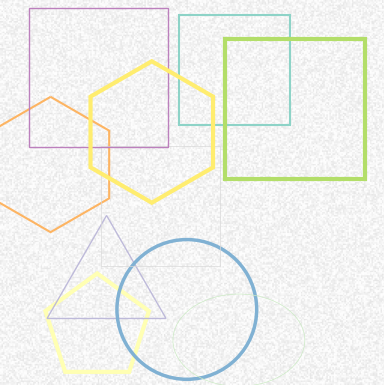[{"shape": "square", "thickness": 1.5, "radius": 0.72, "center": [0.609, 0.817]}, {"shape": "pentagon", "thickness": 3, "radius": 0.71, "center": [0.252, 0.148]}, {"shape": "triangle", "thickness": 1, "radius": 0.89, "center": [0.277, 0.262]}, {"shape": "circle", "thickness": 2.5, "radius": 0.91, "center": [0.485, 0.196]}, {"shape": "hexagon", "thickness": 1.5, "radius": 0.88, "center": [0.131, 0.573]}, {"shape": "square", "thickness": 3, "radius": 0.91, "center": [0.767, 0.717]}, {"shape": "square", "thickness": 0.5, "radius": 0.78, "center": [0.417, 0.464]}, {"shape": "square", "thickness": 1, "radius": 0.9, "center": [0.257, 0.799]}, {"shape": "oval", "thickness": 0.5, "radius": 0.86, "center": [0.62, 0.116]}, {"shape": "hexagon", "thickness": 3, "radius": 0.92, "center": [0.394, 0.657]}]